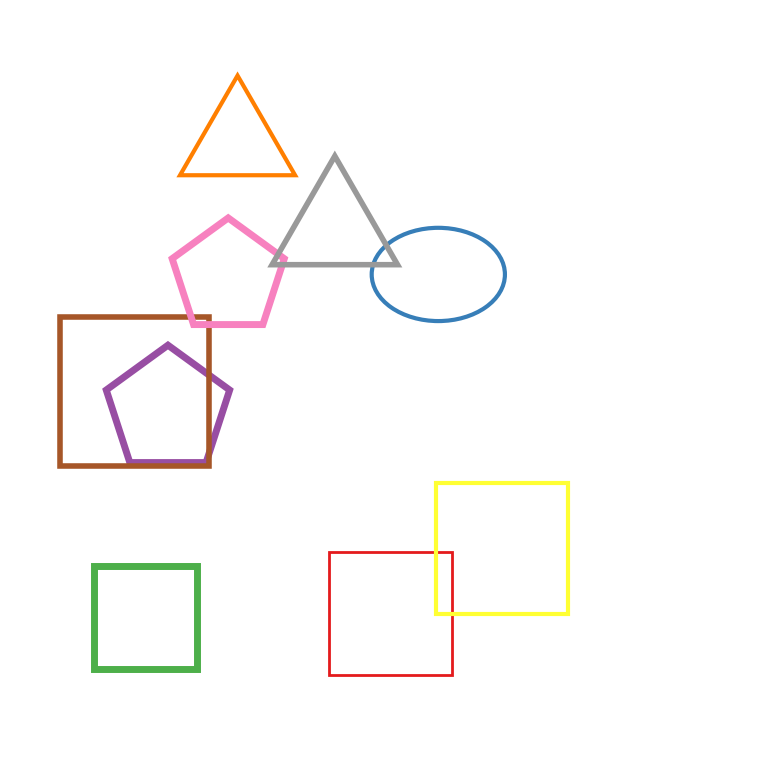[{"shape": "square", "thickness": 1, "radius": 0.4, "center": [0.507, 0.203]}, {"shape": "oval", "thickness": 1.5, "radius": 0.43, "center": [0.569, 0.644]}, {"shape": "square", "thickness": 2.5, "radius": 0.34, "center": [0.189, 0.198]}, {"shape": "pentagon", "thickness": 2.5, "radius": 0.42, "center": [0.218, 0.467]}, {"shape": "triangle", "thickness": 1.5, "radius": 0.43, "center": [0.309, 0.816]}, {"shape": "square", "thickness": 1.5, "radius": 0.43, "center": [0.652, 0.288]}, {"shape": "square", "thickness": 2, "radius": 0.48, "center": [0.174, 0.491]}, {"shape": "pentagon", "thickness": 2.5, "radius": 0.38, "center": [0.296, 0.64]}, {"shape": "triangle", "thickness": 2, "radius": 0.47, "center": [0.435, 0.703]}]